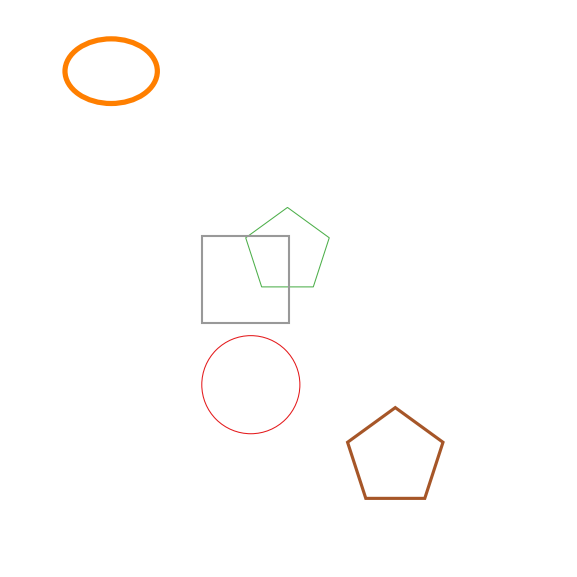[{"shape": "circle", "thickness": 0.5, "radius": 0.42, "center": [0.434, 0.333]}, {"shape": "pentagon", "thickness": 0.5, "radius": 0.38, "center": [0.498, 0.564]}, {"shape": "oval", "thickness": 2.5, "radius": 0.4, "center": [0.192, 0.876]}, {"shape": "pentagon", "thickness": 1.5, "radius": 0.43, "center": [0.684, 0.206]}, {"shape": "square", "thickness": 1, "radius": 0.37, "center": [0.425, 0.515]}]